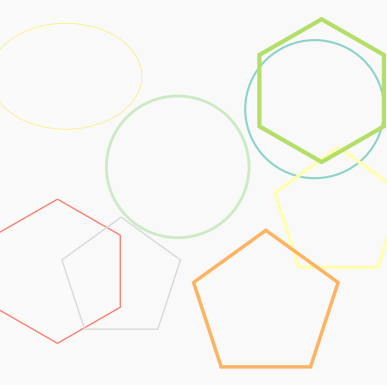[{"shape": "circle", "thickness": 1.5, "radius": 0.9, "center": [0.812, 0.716]}, {"shape": "pentagon", "thickness": 2.5, "radius": 0.86, "center": [0.873, 0.445]}, {"shape": "hexagon", "thickness": 1, "radius": 0.94, "center": [0.148, 0.295]}, {"shape": "pentagon", "thickness": 2.5, "radius": 0.98, "center": [0.686, 0.206]}, {"shape": "hexagon", "thickness": 3, "radius": 0.93, "center": [0.83, 0.765]}, {"shape": "pentagon", "thickness": 1, "radius": 0.8, "center": [0.313, 0.275]}, {"shape": "circle", "thickness": 2, "radius": 0.92, "center": [0.459, 0.567]}, {"shape": "oval", "thickness": 0.5, "radius": 0.98, "center": [0.17, 0.802]}]